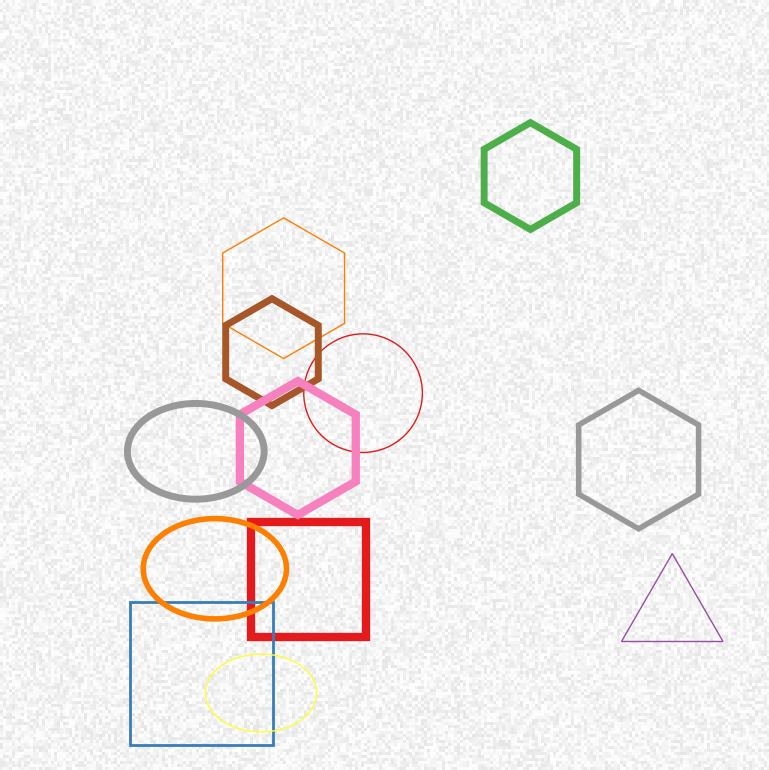[{"shape": "circle", "thickness": 0.5, "radius": 0.39, "center": [0.472, 0.489]}, {"shape": "square", "thickness": 3, "radius": 0.37, "center": [0.4, 0.247]}, {"shape": "square", "thickness": 1, "radius": 0.46, "center": [0.262, 0.126]}, {"shape": "hexagon", "thickness": 2.5, "radius": 0.35, "center": [0.689, 0.771]}, {"shape": "triangle", "thickness": 0.5, "radius": 0.38, "center": [0.873, 0.205]}, {"shape": "oval", "thickness": 2, "radius": 0.47, "center": [0.279, 0.261]}, {"shape": "hexagon", "thickness": 0.5, "radius": 0.46, "center": [0.368, 0.626]}, {"shape": "oval", "thickness": 0.5, "radius": 0.36, "center": [0.339, 0.1]}, {"shape": "hexagon", "thickness": 2.5, "radius": 0.35, "center": [0.353, 0.543]}, {"shape": "hexagon", "thickness": 3, "radius": 0.43, "center": [0.387, 0.418]}, {"shape": "oval", "thickness": 2.5, "radius": 0.44, "center": [0.254, 0.414]}, {"shape": "hexagon", "thickness": 2, "radius": 0.45, "center": [0.829, 0.403]}]